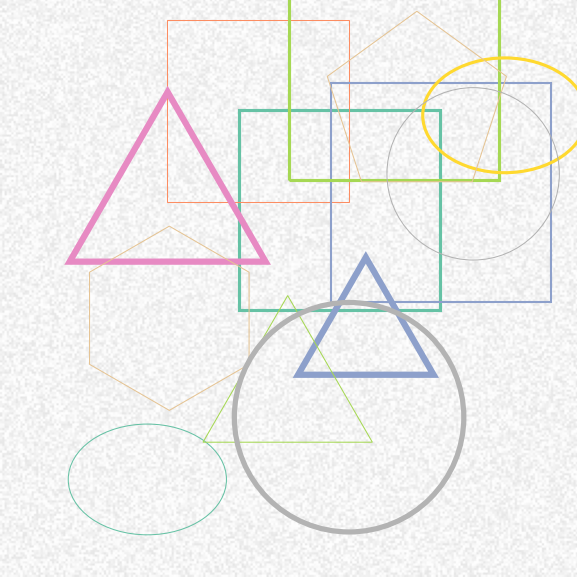[{"shape": "square", "thickness": 1.5, "radius": 0.87, "center": [0.588, 0.635]}, {"shape": "oval", "thickness": 0.5, "radius": 0.68, "center": [0.255, 0.169]}, {"shape": "square", "thickness": 0.5, "radius": 0.79, "center": [0.447, 0.807]}, {"shape": "triangle", "thickness": 3, "radius": 0.68, "center": [0.633, 0.418]}, {"shape": "square", "thickness": 1, "radius": 0.95, "center": [0.764, 0.666]}, {"shape": "triangle", "thickness": 3, "radius": 0.98, "center": [0.29, 0.644]}, {"shape": "triangle", "thickness": 0.5, "radius": 0.85, "center": [0.498, 0.318]}, {"shape": "square", "thickness": 1.5, "radius": 0.91, "center": [0.682, 0.869]}, {"shape": "oval", "thickness": 1.5, "radius": 0.71, "center": [0.874, 0.799]}, {"shape": "hexagon", "thickness": 0.5, "radius": 0.8, "center": [0.293, 0.448]}, {"shape": "pentagon", "thickness": 0.5, "radius": 0.82, "center": [0.722, 0.816]}, {"shape": "circle", "thickness": 2.5, "radius": 0.99, "center": [0.604, 0.277]}, {"shape": "circle", "thickness": 0.5, "radius": 0.75, "center": [0.819, 0.698]}]